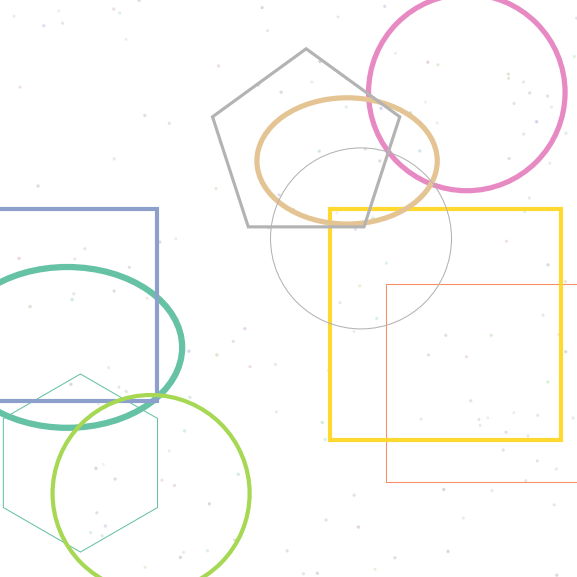[{"shape": "oval", "thickness": 3, "radius": 0.99, "center": [0.117, 0.398]}, {"shape": "hexagon", "thickness": 0.5, "radius": 0.77, "center": [0.139, 0.197]}, {"shape": "square", "thickness": 0.5, "radius": 0.86, "center": [0.84, 0.336]}, {"shape": "square", "thickness": 2, "radius": 0.83, "center": [0.106, 0.47]}, {"shape": "circle", "thickness": 2.5, "radius": 0.85, "center": [0.808, 0.839]}, {"shape": "circle", "thickness": 2, "radius": 0.85, "center": [0.262, 0.145]}, {"shape": "square", "thickness": 2, "radius": 1.0, "center": [0.772, 0.437]}, {"shape": "oval", "thickness": 2.5, "radius": 0.78, "center": [0.601, 0.72]}, {"shape": "pentagon", "thickness": 1.5, "radius": 0.85, "center": [0.53, 0.744]}, {"shape": "circle", "thickness": 0.5, "radius": 0.78, "center": [0.625, 0.586]}]